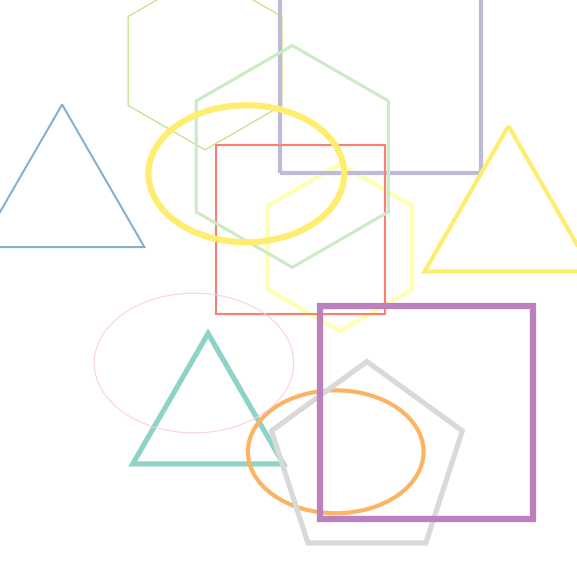[{"shape": "triangle", "thickness": 2.5, "radius": 0.75, "center": [0.36, 0.271]}, {"shape": "hexagon", "thickness": 2, "radius": 0.72, "center": [0.589, 0.57]}, {"shape": "square", "thickness": 2, "radius": 0.87, "center": [0.659, 0.875]}, {"shape": "square", "thickness": 1, "radius": 0.73, "center": [0.52, 0.602]}, {"shape": "triangle", "thickness": 1, "radius": 0.82, "center": [0.108, 0.654]}, {"shape": "oval", "thickness": 2, "radius": 0.76, "center": [0.581, 0.217]}, {"shape": "hexagon", "thickness": 0.5, "radius": 0.77, "center": [0.355, 0.894]}, {"shape": "oval", "thickness": 0.5, "radius": 0.86, "center": [0.336, 0.371]}, {"shape": "pentagon", "thickness": 2.5, "radius": 0.87, "center": [0.635, 0.199]}, {"shape": "square", "thickness": 3, "radius": 0.92, "center": [0.738, 0.284]}, {"shape": "hexagon", "thickness": 1.5, "radius": 0.96, "center": [0.506, 0.728]}, {"shape": "triangle", "thickness": 2, "radius": 0.84, "center": [0.881, 0.613]}, {"shape": "oval", "thickness": 3, "radius": 0.85, "center": [0.427, 0.698]}]